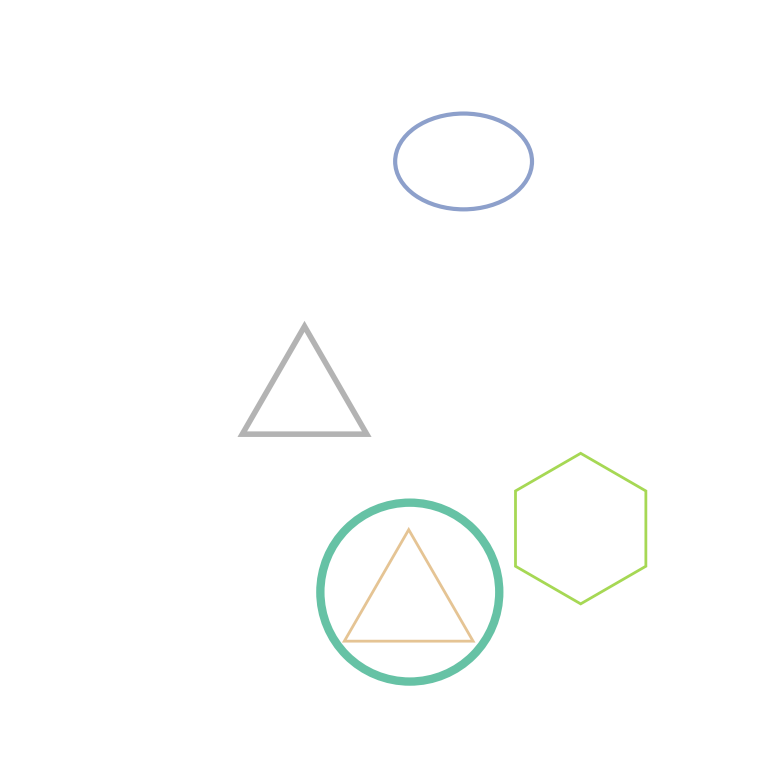[{"shape": "circle", "thickness": 3, "radius": 0.58, "center": [0.532, 0.231]}, {"shape": "oval", "thickness": 1.5, "radius": 0.44, "center": [0.602, 0.79]}, {"shape": "hexagon", "thickness": 1, "radius": 0.49, "center": [0.754, 0.314]}, {"shape": "triangle", "thickness": 1, "radius": 0.48, "center": [0.531, 0.216]}, {"shape": "triangle", "thickness": 2, "radius": 0.47, "center": [0.395, 0.483]}]